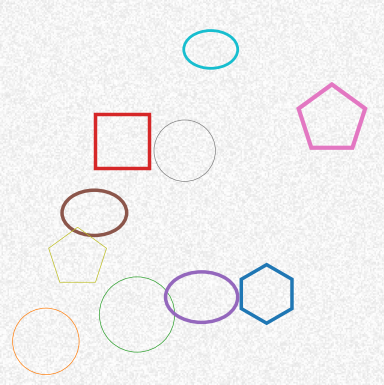[{"shape": "hexagon", "thickness": 2.5, "radius": 0.38, "center": [0.693, 0.237]}, {"shape": "circle", "thickness": 0.5, "radius": 0.43, "center": [0.119, 0.113]}, {"shape": "circle", "thickness": 0.5, "radius": 0.49, "center": [0.356, 0.183]}, {"shape": "square", "thickness": 2.5, "radius": 0.35, "center": [0.317, 0.634]}, {"shape": "oval", "thickness": 2.5, "radius": 0.47, "center": [0.524, 0.228]}, {"shape": "oval", "thickness": 2.5, "radius": 0.42, "center": [0.245, 0.447]}, {"shape": "pentagon", "thickness": 3, "radius": 0.45, "center": [0.862, 0.69]}, {"shape": "circle", "thickness": 0.5, "radius": 0.4, "center": [0.48, 0.609]}, {"shape": "pentagon", "thickness": 0.5, "radius": 0.39, "center": [0.202, 0.331]}, {"shape": "oval", "thickness": 2, "radius": 0.35, "center": [0.547, 0.872]}]